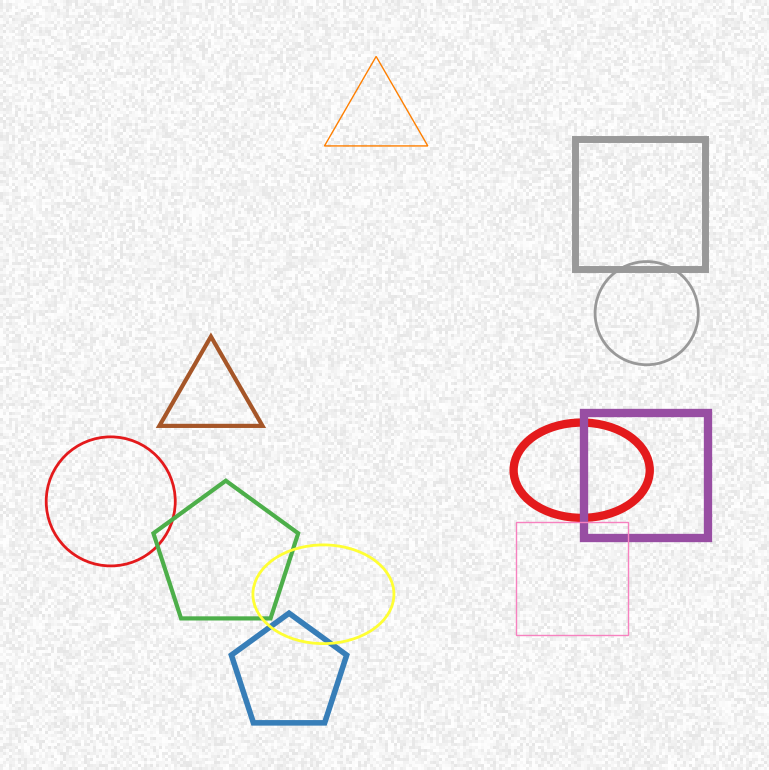[{"shape": "oval", "thickness": 3, "radius": 0.44, "center": [0.755, 0.389]}, {"shape": "circle", "thickness": 1, "radius": 0.42, "center": [0.144, 0.349]}, {"shape": "pentagon", "thickness": 2, "radius": 0.39, "center": [0.375, 0.125]}, {"shape": "pentagon", "thickness": 1.5, "radius": 0.49, "center": [0.293, 0.277]}, {"shape": "square", "thickness": 3, "radius": 0.4, "center": [0.839, 0.382]}, {"shape": "triangle", "thickness": 0.5, "radius": 0.39, "center": [0.488, 0.849]}, {"shape": "oval", "thickness": 1, "radius": 0.46, "center": [0.42, 0.228]}, {"shape": "triangle", "thickness": 1.5, "radius": 0.39, "center": [0.274, 0.486]}, {"shape": "square", "thickness": 0.5, "radius": 0.37, "center": [0.743, 0.249]}, {"shape": "circle", "thickness": 1, "radius": 0.34, "center": [0.84, 0.593]}, {"shape": "square", "thickness": 2.5, "radius": 0.42, "center": [0.831, 0.735]}]